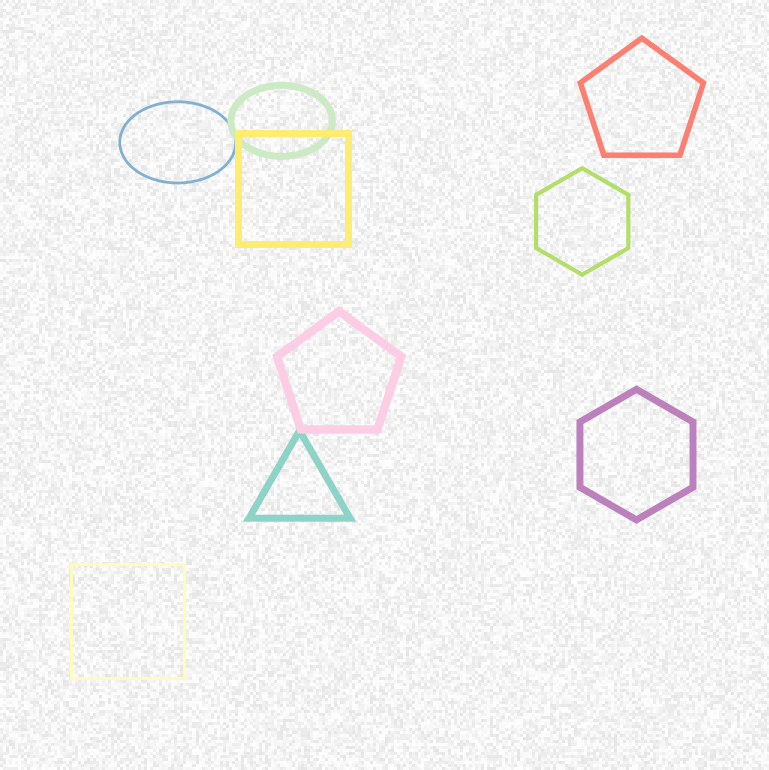[{"shape": "triangle", "thickness": 2.5, "radius": 0.38, "center": [0.389, 0.365]}, {"shape": "square", "thickness": 1, "radius": 0.37, "center": [0.166, 0.194]}, {"shape": "pentagon", "thickness": 2, "radius": 0.42, "center": [0.834, 0.866]}, {"shape": "oval", "thickness": 1, "radius": 0.38, "center": [0.231, 0.815]}, {"shape": "hexagon", "thickness": 1.5, "radius": 0.35, "center": [0.756, 0.712]}, {"shape": "pentagon", "thickness": 3, "radius": 0.42, "center": [0.44, 0.511]}, {"shape": "hexagon", "thickness": 2.5, "radius": 0.42, "center": [0.827, 0.41]}, {"shape": "oval", "thickness": 2.5, "radius": 0.33, "center": [0.366, 0.843]}, {"shape": "square", "thickness": 2.5, "radius": 0.36, "center": [0.381, 0.755]}]